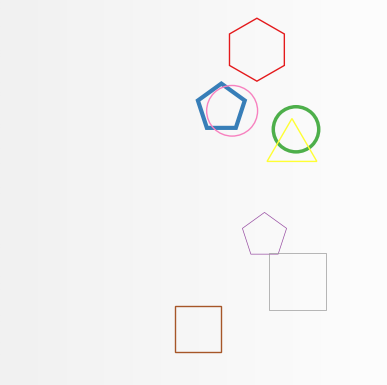[{"shape": "hexagon", "thickness": 1, "radius": 0.41, "center": [0.663, 0.871]}, {"shape": "pentagon", "thickness": 3, "radius": 0.32, "center": [0.571, 0.719]}, {"shape": "circle", "thickness": 2.5, "radius": 0.29, "center": [0.764, 0.664]}, {"shape": "pentagon", "thickness": 0.5, "radius": 0.3, "center": [0.683, 0.388]}, {"shape": "triangle", "thickness": 1, "radius": 0.37, "center": [0.753, 0.618]}, {"shape": "square", "thickness": 1, "radius": 0.29, "center": [0.512, 0.145]}, {"shape": "circle", "thickness": 1, "radius": 0.33, "center": [0.599, 0.712]}, {"shape": "square", "thickness": 0.5, "radius": 0.37, "center": [0.769, 0.268]}]